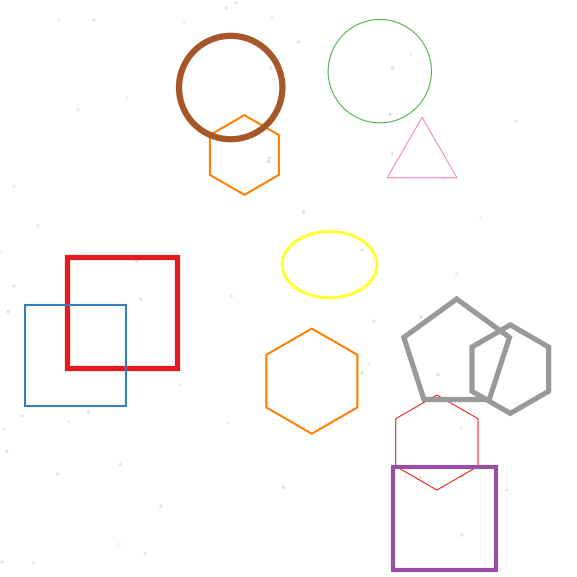[{"shape": "square", "thickness": 2.5, "radius": 0.48, "center": [0.211, 0.458]}, {"shape": "hexagon", "thickness": 0.5, "radius": 0.41, "center": [0.757, 0.233]}, {"shape": "square", "thickness": 1, "radius": 0.44, "center": [0.131, 0.384]}, {"shape": "circle", "thickness": 0.5, "radius": 0.45, "center": [0.658, 0.876]}, {"shape": "square", "thickness": 2, "radius": 0.45, "center": [0.769, 0.102]}, {"shape": "hexagon", "thickness": 1, "radius": 0.46, "center": [0.54, 0.339]}, {"shape": "hexagon", "thickness": 1, "radius": 0.34, "center": [0.423, 0.731]}, {"shape": "oval", "thickness": 1.5, "radius": 0.41, "center": [0.571, 0.541]}, {"shape": "circle", "thickness": 3, "radius": 0.45, "center": [0.4, 0.848]}, {"shape": "triangle", "thickness": 0.5, "radius": 0.35, "center": [0.731, 0.726]}, {"shape": "pentagon", "thickness": 2.5, "radius": 0.48, "center": [0.791, 0.385]}, {"shape": "hexagon", "thickness": 2.5, "radius": 0.38, "center": [0.884, 0.36]}]